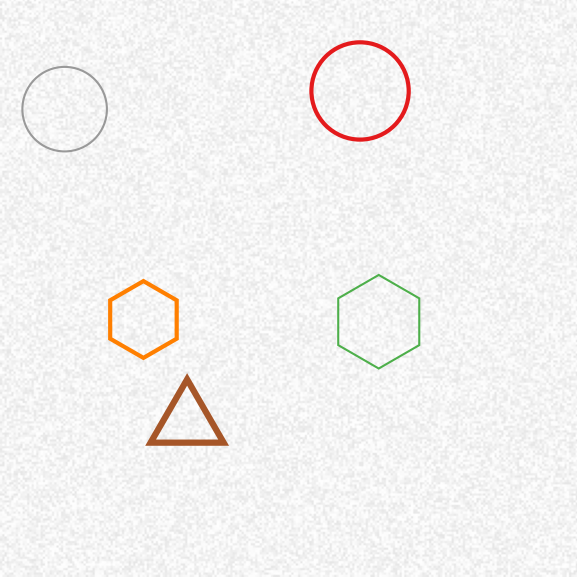[{"shape": "circle", "thickness": 2, "radius": 0.42, "center": [0.623, 0.842]}, {"shape": "hexagon", "thickness": 1, "radius": 0.41, "center": [0.656, 0.442]}, {"shape": "hexagon", "thickness": 2, "radius": 0.33, "center": [0.248, 0.446]}, {"shape": "triangle", "thickness": 3, "radius": 0.37, "center": [0.324, 0.269]}, {"shape": "circle", "thickness": 1, "radius": 0.37, "center": [0.112, 0.81]}]